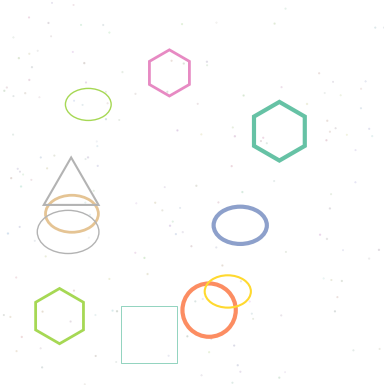[{"shape": "hexagon", "thickness": 3, "radius": 0.38, "center": [0.726, 0.659]}, {"shape": "square", "thickness": 0.5, "radius": 0.37, "center": [0.386, 0.131]}, {"shape": "circle", "thickness": 3, "radius": 0.35, "center": [0.543, 0.194]}, {"shape": "oval", "thickness": 3, "radius": 0.35, "center": [0.624, 0.415]}, {"shape": "hexagon", "thickness": 2, "radius": 0.3, "center": [0.44, 0.811]}, {"shape": "hexagon", "thickness": 2, "radius": 0.36, "center": [0.155, 0.179]}, {"shape": "oval", "thickness": 1, "radius": 0.3, "center": [0.229, 0.729]}, {"shape": "oval", "thickness": 1.5, "radius": 0.3, "center": [0.592, 0.243]}, {"shape": "oval", "thickness": 2, "radius": 0.34, "center": [0.187, 0.445]}, {"shape": "triangle", "thickness": 1.5, "radius": 0.41, "center": [0.185, 0.509]}, {"shape": "oval", "thickness": 1, "radius": 0.4, "center": [0.177, 0.398]}]